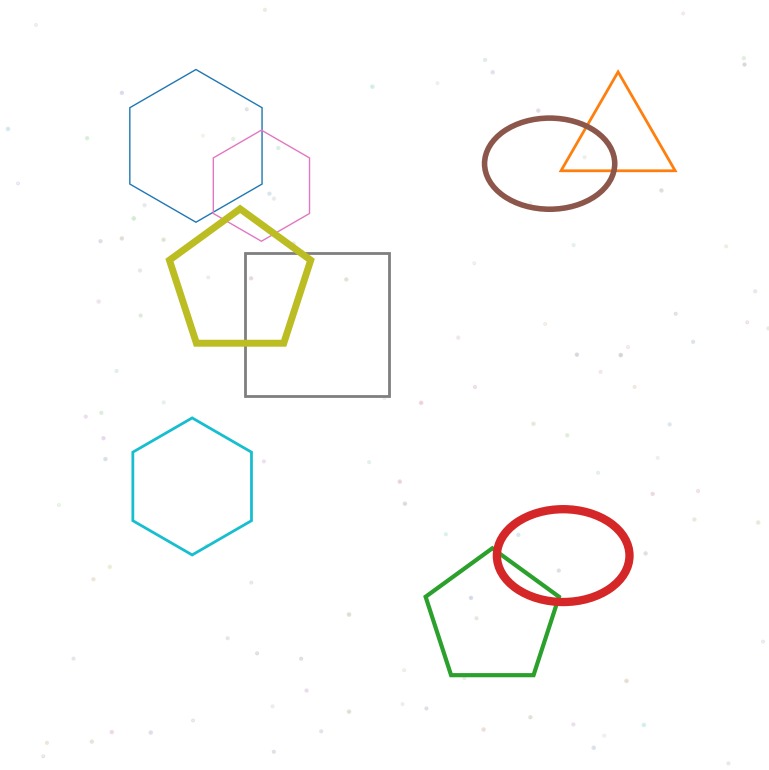[{"shape": "hexagon", "thickness": 0.5, "radius": 0.5, "center": [0.254, 0.811]}, {"shape": "triangle", "thickness": 1, "radius": 0.43, "center": [0.803, 0.821]}, {"shape": "pentagon", "thickness": 1.5, "radius": 0.46, "center": [0.639, 0.197]}, {"shape": "oval", "thickness": 3, "radius": 0.43, "center": [0.731, 0.278]}, {"shape": "oval", "thickness": 2, "radius": 0.42, "center": [0.714, 0.787]}, {"shape": "hexagon", "thickness": 0.5, "radius": 0.36, "center": [0.34, 0.759]}, {"shape": "square", "thickness": 1, "radius": 0.47, "center": [0.411, 0.579]}, {"shape": "pentagon", "thickness": 2.5, "radius": 0.48, "center": [0.312, 0.632]}, {"shape": "hexagon", "thickness": 1, "radius": 0.44, "center": [0.25, 0.368]}]